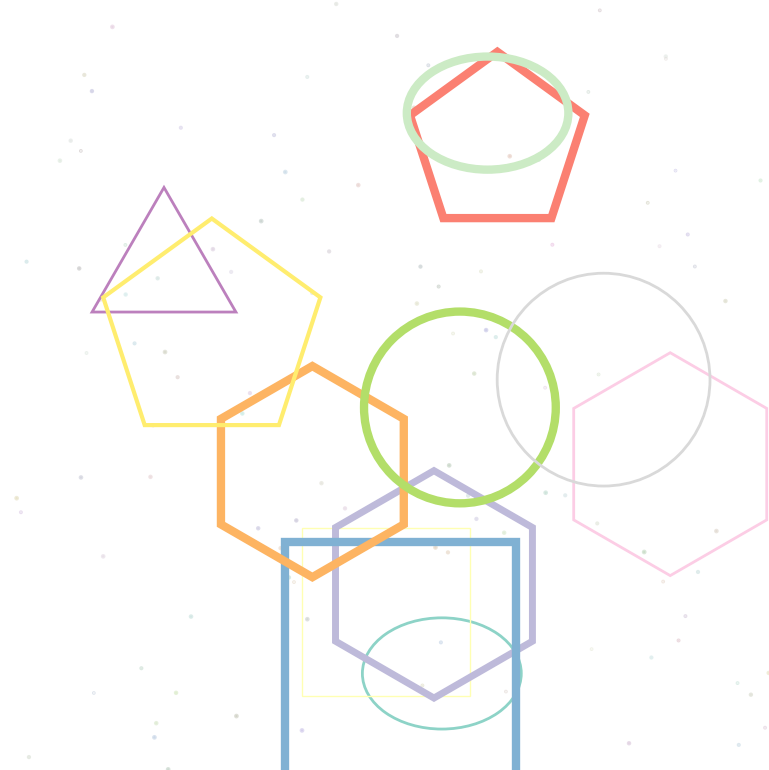[{"shape": "oval", "thickness": 1, "radius": 0.52, "center": [0.574, 0.125]}, {"shape": "square", "thickness": 0.5, "radius": 0.55, "center": [0.501, 0.205]}, {"shape": "hexagon", "thickness": 2.5, "radius": 0.74, "center": [0.564, 0.241]}, {"shape": "pentagon", "thickness": 3, "radius": 0.6, "center": [0.646, 0.813]}, {"shape": "square", "thickness": 3, "radius": 0.75, "center": [0.52, 0.147]}, {"shape": "hexagon", "thickness": 3, "radius": 0.69, "center": [0.406, 0.388]}, {"shape": "circle", "thickness": 3, "radius": 0.62, "center": [0.597, 0.471]}, {"shape": "hexagon", "thickness": 1, "radius": 0.72, "center": [0.87, 0.397]}, {"shape": "circle", "thickness": 1, "radius": 0.69, "center": [0.784, 0.507]}, {"shape": "triangle", "thickness": 1, "radius": 0.54, "center": [0.213, 0.649]}, {"shape": "oval", "thickness": 3, "radius": 0.52, "center": [0.633, 0.853]}, {"shape": "pentagon", "thickness": 1.5, "radius": 0.74, "center": [0.275, 0.568]}]